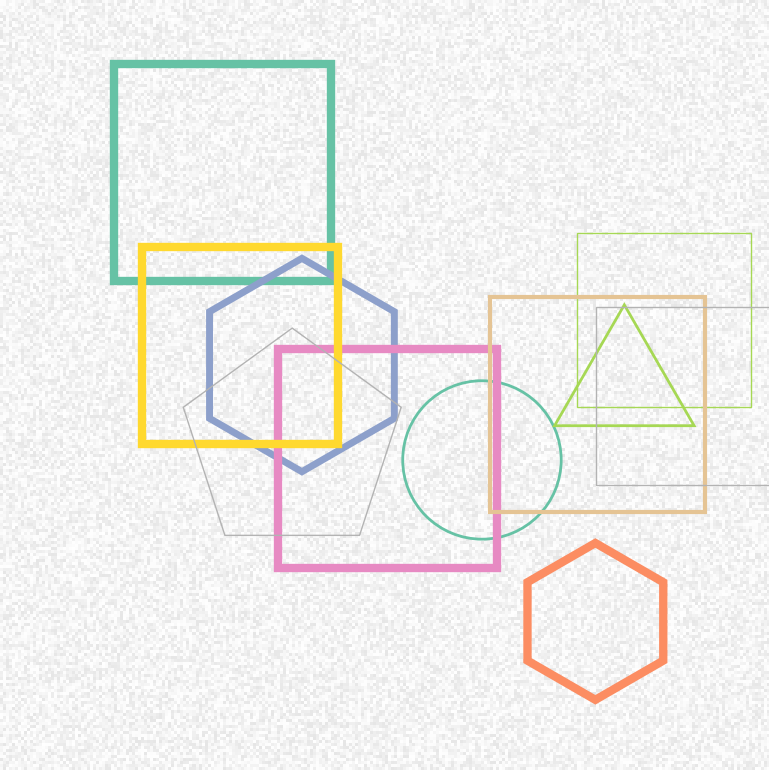[{"shape": "square", "thickness": 3, "radius": 0.71, "center": [0.289, 0.776]}, {"shape": "circle", "thickness": 1, "radius": 0.51, "center": [0.626, 0.403]}, {"shape": "hexagon", "thickness": 3, "radius": 0.51, "center": [0.773, 0.193]}, {"shape": "hexagon", "thickness": 2.5, "radius": 0.69, "center": [0.392, 0.526]}, {"shape": "square", "thickness": 3, "radius": 0.71, "center": [0.504, 0.405]}, {"shape": "triangle", "thickness": 1, "radius": 0.52, "center": [0.811, 0.499]}, {"shape": "square", "thickness": 0.5, "radius": 0.56, "center": [0.863, 0.585]}, {"shape": "square", "thickness": 3, "radius": 0.64, "center": [0.311, 0.551]}, {"shape": "square", "thickness": 1.5, "radius": 0.7, "center": [0.776, 0.474]}, {"shape": "pentagon", "thickness": 0.5, "radius": 0.74, "center": [0.38, 0.425]}, {"shape": "square", "thickness": 0.5, "radius": 0.58, "center": [0.89, 0.485]}]